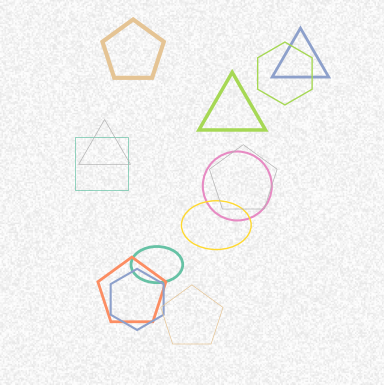[{"shape": "square", "thickness": 0.5, "radius": 0.34, "center": [0.263, 0.575]}, {"shape": "oval", "thickness": 2, "radius": 0.34, "center": [0.407, 0.313]}, {"shape": "pentagon", "thickness": 2, "radius": 0.46, "center": [0.343, 0.239]}, {"shape": "triangle", "thickness": 2, "radius": 0.42, "center": [0.78, 0.842]}, {"shape": "hexagon", "thickness": 1.5, "radius": 0.4, "center": [0.356, 0.222]}, {"shape": "circle", "thickness": 1.5, "radius": 0.45, "center": [0.616, 0.517]}, {"shape": "triangle", "thickness": 2.5, "radius": 0.5, "center": [0.603, 0.712]}, {"shape": "hexagon", "thickness": 1, "radius": 0.41, "center": [0.74, 0.809]}, {"shape": "oval", "thickness": 1, "radius": 0.45, "center": [0.562, 0.415]}, {"shape": "pentagon", "thickness": 3, "radius": 0.42, "center": [0.346, 0.866]}, {"shape": "pentagon", "thickness": 0.5, "radius": 0.42, "center": [0.498, 0.175]}, {"shape": "triangle", "thickness": 0.5, "radius": 0.39, "center": [0.272, 0.612]}, {"shape": "pentagon", "thickness": 0.5, "radius": 0.46, "center": [0.632, 0.532]}]